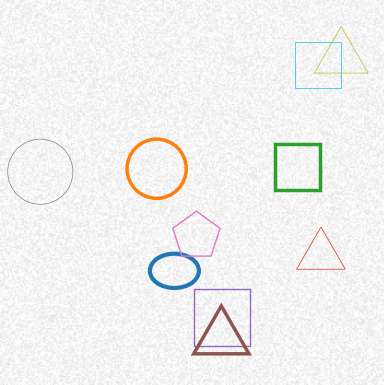[{"shape": "oval", "thickness": 3, "radius": 0.32, "center": [0.453, 0.297]}, {"shape": "circle", "thickness": 2.5, "radius": 0.38, "center": [0.407, 0.562]}, {"shape": "square", "thickness": 2.5, "radius": 0.3, "center": [0.773, 0.567]}, {"shape": "triangle", "thickness": 0.5, "radius": 0.37, "center": [0.834, 0.337]}, {"shape": "square", "thickness": 1, "radius": 0.37, "center": [0.576, 0.176]}, {"shape": "triangle", "thickness": 2.5, "radius": 0.41, "center": [0.575, 0.122]}, {"shape": "pentagon", "thickness": 1, "radius": 0.32, "center": [0.51, 0.387]}, {"shape": "circle", "thickness": 0.5, "radius": 0.42, "center": [0.105, 0.554]}, {"shape": "triangle", "thickness": 0.5, "radius": 0.4, "center": [0.886, 0.851]}, {"shape": "square", "thickness": 0.5, "radius": 0.3, "center": [0.825, 0.83]}]